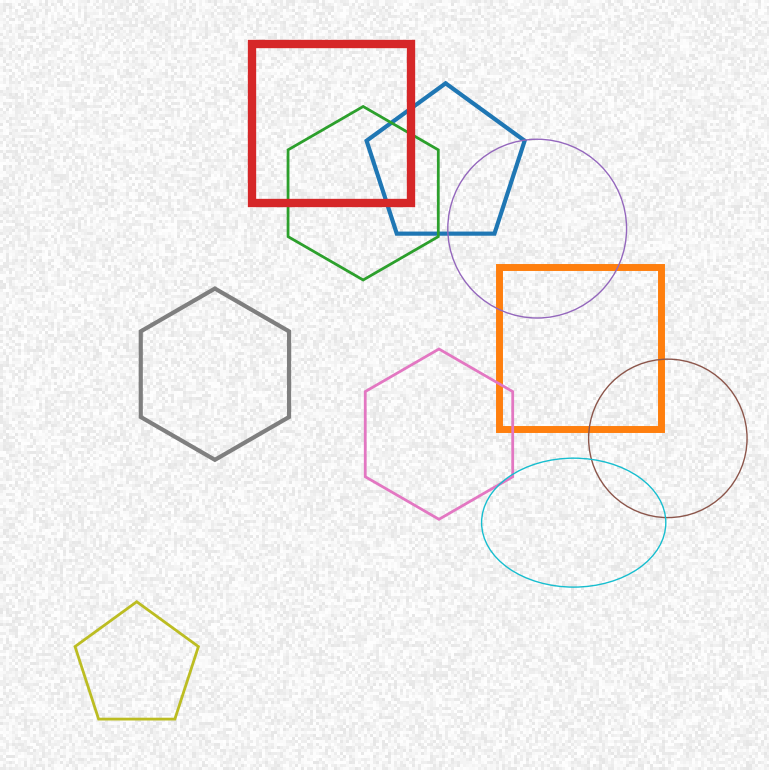[{"shape": "pentagon", "thickness": 1.5, "radius": 0.54, "center": [0.579, 0.784]}, {"shape": "square", "thickness": 2.5, "radius": 0.53, "center": [0.753, 0.548]}, {"shape": "hexagon", "thickness": 1, "radius": 0.56, "center": [0.472, 0.749]}, {"shape": "square", "thickness": 3, "radius": 0.52, "center": [0.431, 0.84]}, {"shape": "circle", "thickness": 0.5, "radius": 0.58, "center": [0.698, 0.703]}, {"shape": "circle", "thickness": 0.5, "radius": 0.51, "center": [0.867, 0.431]}, {"shape": "hexagon", "thickness": 1, "radius": 0.55, "center": [0.57, 0.436]}, {"shape": "hexagon", "thickness": 1.5, "radius": 0.56, "center": [0.279, 0.514]}, {"shape": "pentagon", "thickness": 1, "radius": 0.42, "center": [0.178, 0.134]}, {"shape": "oval", "thickness": 0.5, "radius": 0.6, "center": [0.745, 0.321]}]